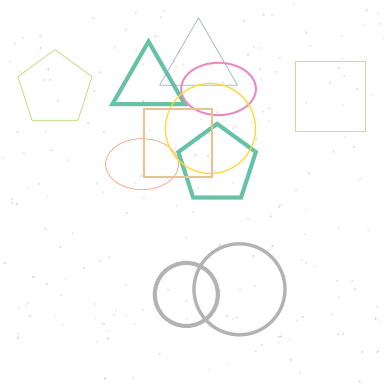[{"shape": "triangle", "thickness": 3, "radius": 0.54, "center": [0.386, 0.784]}, {"shape": "pentagon", "thickness": 3, "radius": 0.53, "center": [0.564, 0.573]}, {"shape": "oval", "thickness": 0.5, "radius": 0.47, "center": [0.369, 0.573]}, {"shape": "triangle", "thickness": 0.5, "radius": 0.58, "center": [0.516, 0.837]}, {"shape": "oval", "thickness": 1.5, "radius": 0.49, "center": [0.568, 0.769]}, {"shape": "square", "thickness": 0.5, "radius": 0.45, "center": [0.857, 0.751]}, {"shape": "pentagon", "thickness": 0.5, "radius": 0.51, "center": [0.143, 0.77]}, {"shape": "circle", "thickness": 1, "radius": 0.58, "center": [0.547, 0.666]}, {"shape": "square", "thickness": 1.5, "radius": 0.44, "center": [0.463, 0.628]}, {"shape": "circle", "thickness": 3, "radius": 0.41, "center": [0.484, 0.235]}, {"shape": "circle", "thickness": 2.5, "radius": 0.59, "center": [0.622, 0.249]}]